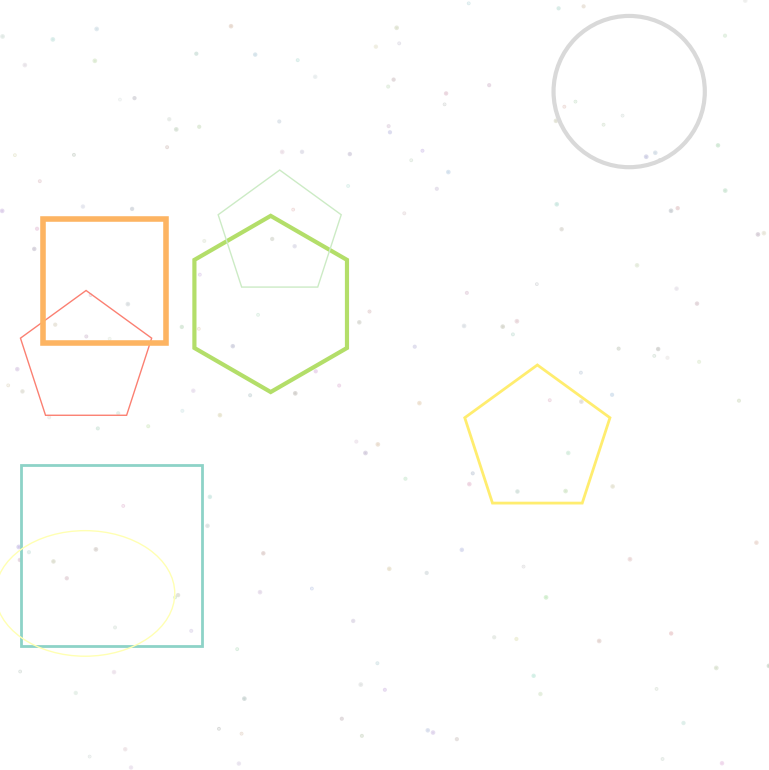[{"shape": "square", "thickness": 1, "radius": 0.59, "center": [0.145, 0.278]}, {"shape": "oval", "thickness": 0.5, "radius": 0.58, "center": [0.11, 0.229]}, {"shape": "pentagon", "thickness": 0.5, "radius": 0.45, "center": [0.112, 0.533]}, {"shape": "square", "thickness": 2, "radius": 0.4, "center": [0.136, 0.635]}, {"shape": "hexagon", "thickness": 1.5, "radius": 0.57, "center": [0.352, 0.605]}, {"shape": "circle", "thickness": 1.5, "radius": 0.49, "center": [0.817, 0.881]}, {"shape": "pentagon", "thickness": 0.5, "radius": 0.42, "center": [0.363, 0.695]}, {"shape": "pentagon", "thickness": 1, "radius": 0.5, "center": [0.698, 0.427]}]